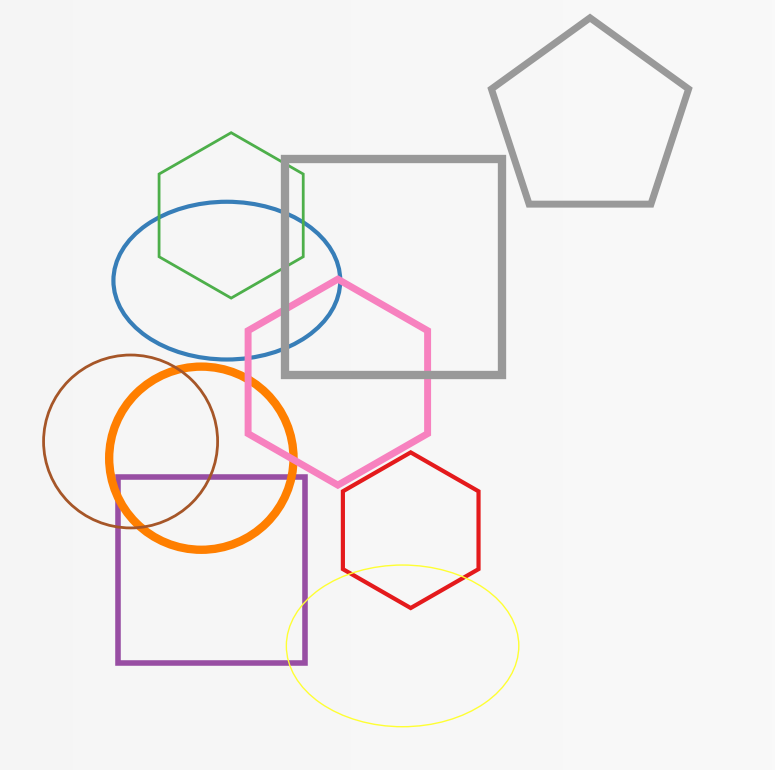[{"shape": "hexagon", "thickness": 1.5, "radius": 0.51, "center": [0.53, 0.311]}, {"shape": "oval", "thickness": 1.5, "radius": 0.73, "center": [0.293, 0.636]}, {"shape": "hexagon", "thickness": 1, "radius": 0.54, "center": [0.298, 0.72]}, {"shape": "square", "thickness": 2, "radius": 0.6, "center": [0.273, 0.26]}, {"shape": "circle", "thickness": 3, "radius": 0.59, "center": [0.26, 0.405]}, {"shape": "oval", "thickness": 0.5, "radius": 0.75, "center": [0.519, 0.161]}, {"shape": "circle", "thickness": 1, "radius": 0.56, "center": [0.169, 0.427]}, {"shape": "hexagon", "thickness": 2.5, "radius": 0.67, "center": [0.436, 0.504]}, {"shape": "pentagon", "thickness": 2.5, "radius": 0.67, "center": [0.761, 0.843]}, {"shape": "square", "thickness": 3, "radius": 0.7, "center": [0.508, 0.654]}]